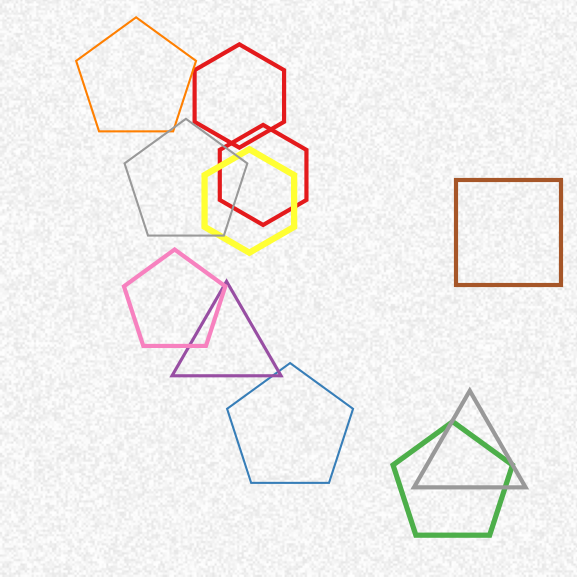[{"shape": "hexagon", "thickness": 2, "radius": 0.45, "center": [0.414, 0.833]}, {"shape": "hexagon", "thickness": 2, "radius": 0.43, "center": [0.456, 0.696]}, {"shape": "pentagon", "thickness": 1, "radius": 0.57, "center": [0.502, 0.256]}, {"shape": "pentagon", "thickness": 2.5, "radius": 0.54, "center": [0.784, 0.16]}, {"shape": "triangle", "thickness": 1.5, "radius": 0.55, "center": [0.392, 0.403]}, {"shape": "pentagon", "thickness": 1, "radius": 0.55, "center": [0.236, 0.86]}, {"shape": "hexagon", "thickness": 3, "radius": 0.45, "center": [0.432, 0.651]}, {"shape": "square", "thickness": 2, "radius": 0.46, "center": [0.881, 0.596]}, {"shape": "pentagon", "thickness": 2, "radius": 0.46, "center": [0.302, 0.475]}, {"shape": "pentagon", "thickness": 1, "radius": 0.56, "center": [0.322, 0.682]}, {"shape": "triangle", "thickness": 2, "radius": 0.56, "center": [0.813, 0.211]}]